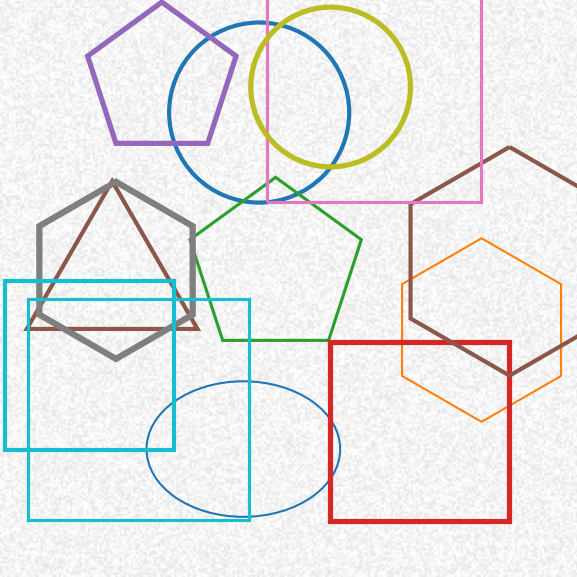[{"shape": "circle", "thickness": 2, "radius": 0.78, "center": [0.449, 0.804]}, {"shape": "oval", "thickness": 1, "radius": 0.84, "center": [0.421, 0.222]}, {"shape": "hexagon", "thickness": 1, "radius": 0.79, "center": [0.834, 0.428]}, {"shape": "pentagon", "thickness": 1.5, "radius": 0.78, "center": [0.477, 0.536]}, {"shape": "square", "thickness": 2.5, "radius": 0.78, "center": [0.726, 0.252]}, {"shape": "pentagon", "thickness": 2.5, "radius": 0.68, "center": [0.28, 0.86]}, {"shape": "hexagon", "thickness": 2, "radius": 0.99, "center": [0.882, 0.547]}, {"shape": "triangle", "thickness": 2, "radius": 0.85, "center": [0.194, 0.515]}, {"shape": "square", "thickness": 1.5, "radius": 0.92, "center": [0.648, 0.833]}, {"shape": "hexagon", "thickness": 3, "radius": 0.77, "center": [0.201, 0.531]}, {"shape": "circle", "thickness": 2.5, "radius": 0.69, "center": [0.573, 0.848]}, {"shape": "square", "thickness": 2, "radius": 0.73, "center": [0.155, 0.367]}, {"shape": "square", "thickness": 1.5, "radius": 0.96, "center": [0.239, 0.291]}]